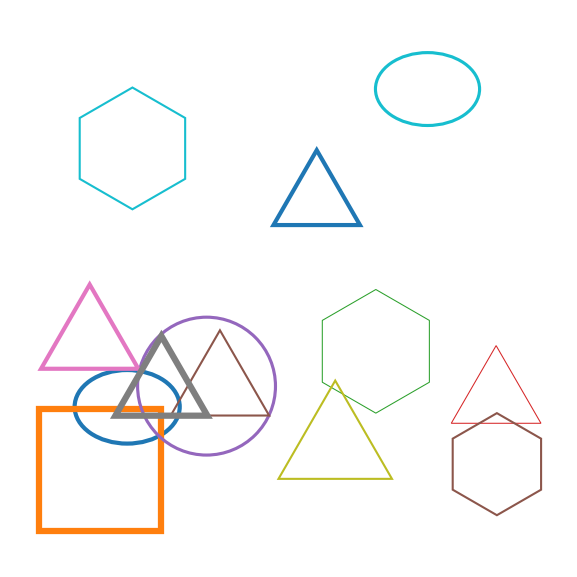[{"shape": "triangle", "thickness": 2, "radius": 0.43, "center": [0.548, 0.653]}, {"shape": "oval", "thickness": 2, "radius": 0.46, "center": [0.22, 0.295]}, {"shape": "square", "thickness": 3, "radius": 0.53, "center": [0.173, 0.185]}, {"shape": "hexagon", "thickness": 0.5, "radius": 0.54, "center": [0.651, 0.391]}, {"shape": "triangle", "thickness": 0.5, "radius": 0.45, "center": [0.859, 0.311]}, {"shape": "circle", "thickness": 1.5, "radius": 0.6, "center": [0.358, 0.331]}, {"shape": "triangle", "thickness": 1, "radius": 0.49, "center": [0.381, 0.329]}, {"shape": "hexagon", "thickness": 1, "radius": 0.44, "center": [0.86, 0.195]}, {"shape": "triangle", "thickness": 2, "radius": 0.49, "center": [0.155, 0.409]}, {"shape": "triangle", "thickness": 3, "radius": 0.46, "center": [0.279, 0.325]}, {"shape": "triangle", "thickness": 1, "radius": 0.57, "center": [0.58, 0.227]}, {"shape": "hexagon", "thickness": 1, "radius": 0.53, "center": [0.229, 0.742]}, {"shape": "oval", "thickness": 1.5, "radius": 0.45, "center": [0.74, 0.845]}]